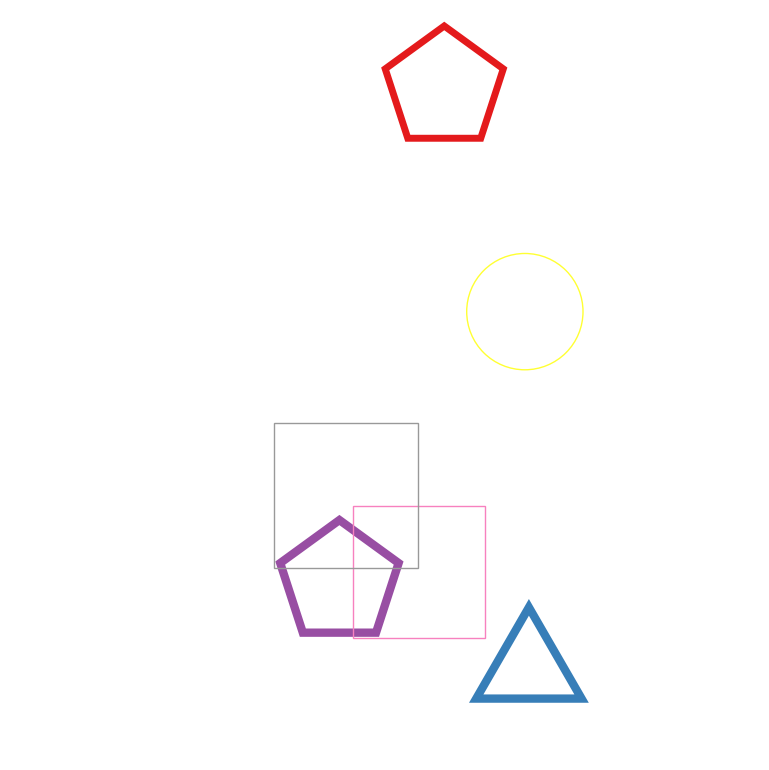[{"shape": "pentagon", "thickness": 2.5, "radius": 0.4, "center": [0.577, 0.886]}, {"shape": "triangle", "thickness": 3, "radius": 0.39, "center": [0.687, 0.132]}, {"shape": "pentagon", "thickness": 3, "radius": 0.4, "center": [0.441, 0.244]}, {"shape": "circle", "thickness": 0.5, "radius": 0.38, "center": [0.682, 0.595]}, {"shape": "square", "thickness": 0.5, "radius": 0.43, "center": [0.544, 0.257]}, {"shape": "square", "thickness": 0.5, "radius": 0.47, "center": [0.449, 0.356]}]